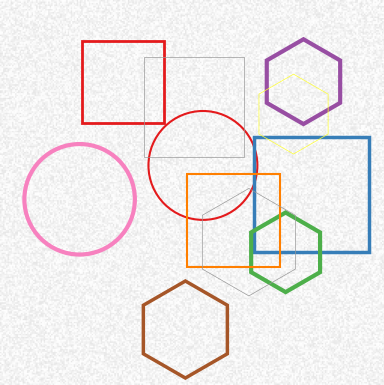[{"shape": "square", "thickness": 2, "radius": 0.54, "center": [0.319, 0.787]}, {"shape": "circle", "thickness": 1.5, "radius": 0.71, "center": [0.527, 0.57]}, {"shape": "square", "thickness": 2.5, "radius": 0.75, "center": [0.81, 0.495]}, {"shape": "hexagon", "thickness": 3, "radius": 0.52, "center": [0.742, 0.345]}, {"shape": "hexagon", "thickness": 3, "radius": 0.55, "center": [0.788, 0.788]}, {"shape": "square", "thickness": 1.5, "radius": 0.6, "center": [0.606, 0.427]}, {"shape": "hexagon", "thickness": 0.5, "radius": 0.52, "center": [0.762, 0.704]}, {"shape": "hexagon", "thickness": 2.5, "radius": 0.63, "center": [0.481, 0.144]}, {"shape": "circle", "thickness": 3, "radius": 0.72, "center": [0.207, 0.482]}, {"shape": "hexagon", "thickness": 0.5, "radius": 0.7, "center": [0.646, 0.371]}, {"shape": "square", "thickness": 0.5, "radius": 0.65, "center": [0.503, 0.723]}]